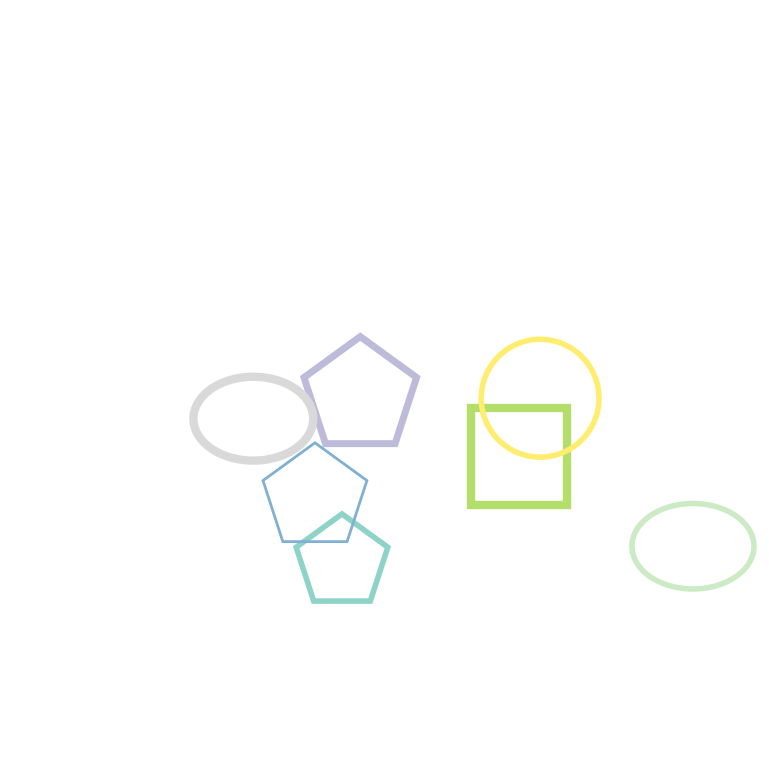[{"shape": "pentagon", "thickness": 2, "radius": 0.31, "center": [0.444, 0.27]}, {"shape": "pentagon", "thickness": 2.5, "radius": 0.38, "center": [0.468, 0.486]}, {"shape": "pentagon", "thickness": 1, "radius": 0.35, "center": [0.409, 0.354]}, {"shape": "square", "thickness": 3, "radius": 0.31, "center": [0.674, 0.407]}, {"shape": "oval", "thickness": 3, "radius": 0.39, "center": [0.329, 0.456]}, {"shape": "oval", "thickness": 2, "radius": 0.4, "center": [0.9, 0.291]}, {"shape": "circle", "thickness": 2, "radius": 0.38, "center": [0.701, 0.483]}]